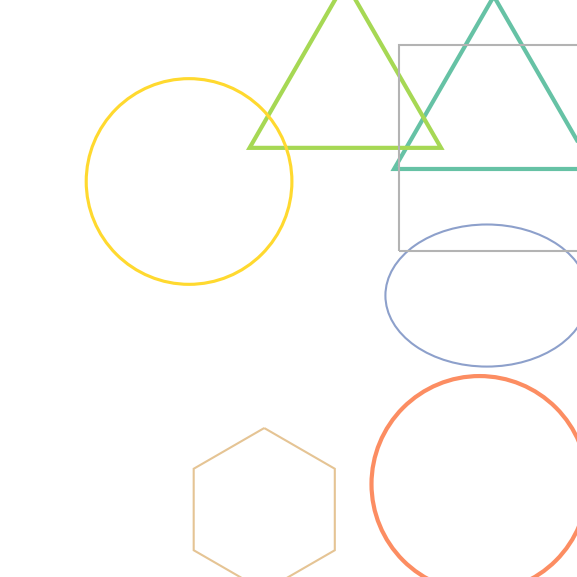[{"shape": "triangle", "thickness": 2, "radius": 1.0, "center": [0.855, 0.806]}, {"shape": "circle", "thickness": 2, "radius": 0.94, "center": [0.83, 0.161]}, {"shape": "oval", "thickness": 1, "radius": 0.88, "center": [0.843, 0.487]}, {"shape": "triangle", "thickness": 2, "radius": 0.96, "center": [0.598, 0.839]}, {"shape": "circle", "thickness": 1.5, "radius": 0.89, "center": [0.327, 0.685]}, {"shape": "hexagon", "thickness": 1, "radius": 0.71, "center": [0.458, 0.117]}, {"shape": "square", "thickness": 1, "radius": 0.89, "center": [0.869, 0.742]}]